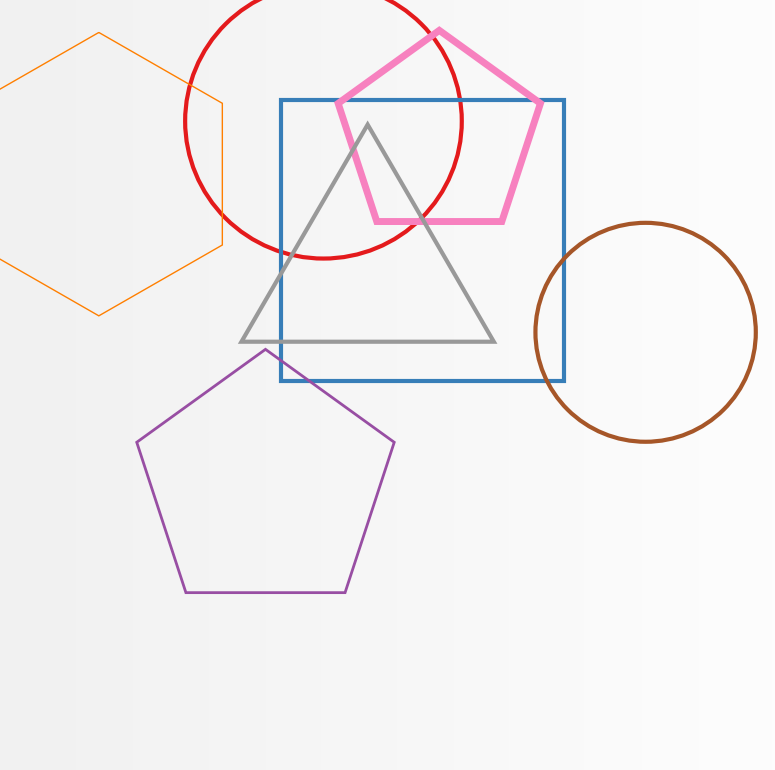[{"shape": "circle", "thickness": 1.5, "radius": 0.89, "center": [0.417, 0.843]}, {"shape": "square", "thickness": 1.5, "radius": 0.91, "center": [0.545, 0.688]}, {"shape": "pentagon", "thickness": 1, "radius": 0.87, "center": [0.343, 0.372]}, {"shape": "hexagon", "thickness": 0.5, "radius": 0.92, "center": [0.128, 0.774]}, {"shape": "circle", "thickness": 1.5, "radius": 0.71, "center": [0.833, 0.568]}, {"shape": "pentagon", "thickness": 2.5, "radius": 0.69, "center": [0.567, 0.823]}, {"shape": "triangle", "thickness": 1.5, "radius": 0.94, "center": [0.474, 0.65]}]